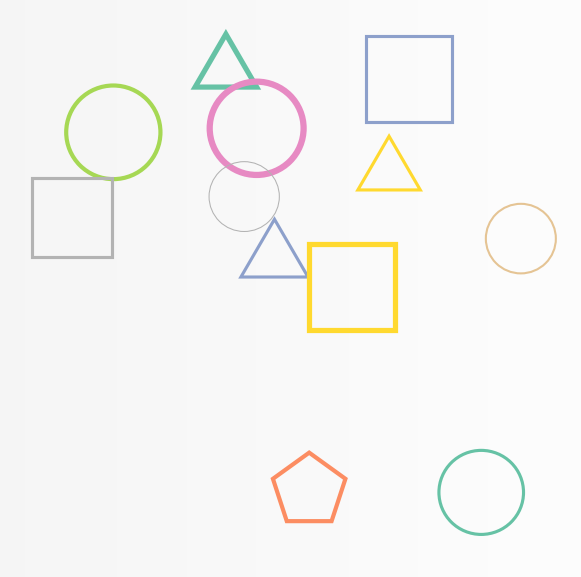[{"shape": "triangle", "thickness": 2.5, "radius": 0.31, "center": [0.389, 0.879]}, {"shape": "circle", "thickness": 1.5, "radius": 0.36, "center": [0.828, 0.146]}, {"shape": "pentagon", "thickness": 2, "radius": 0.33, "center": [0.532, 0.15]}, {"shape": "square", "thickness": 1.5, "radius": 0.37, "center": [0.704, 0.862]}, {"shape": "triangle", "thickness": 1.5, "radius": 0.33, "center": [0.472, 0.553]}, {"shape": "circle", "thickness": 3, "radius": 0.4, "center": [0.442, 0.777]}, {"shape": "circle", "thickness": 2, "radius": 0.41, "center": [0.195, 0.77]}, {"shape": "triangle", "thickness": 1.5, "radius": 0.31, "center": [0.669, 0.701]}, {"shape": "square", "thickness": 2.5, "radius": 0.37, "center": [0.605, 0.503]}, {"shape": "circle", "thickness": 1, "radius": 0.3, "center": [0.896, 0.586]}, {"shape": "circle", "thickness": 0.5, "radius": 0.3, "center": [0.42, 0.659]}, {"shape": "square", "thickness": 1.5, "radius": 0.34, "center": [0.124, 0.622]}]